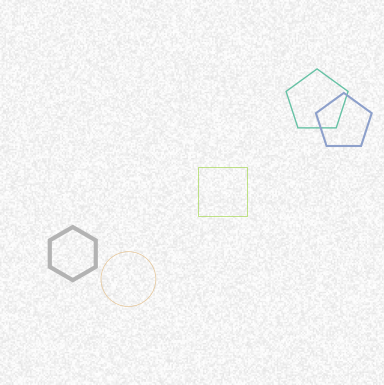[{"shape": "pentagon", "thickness": 1, "radius": 0.42, "center": [0.824, 0.736]}, {"shape": "pentagon", "thickness": 1.5, "radius": 0.38, "center": [0.893, 0.682]}, {"shape": "square", "thickness": 0.5, "radius": 0.32, "center": [0.577, 0.504]}, {"shape": "circle", "thickness": 0.5, "radius": 0.36, "center": [0.334, 0.275]}, {"shape": "hexagon", "thickness": 3, "radius": 0.34, "center": [0.189, 0.341]}]